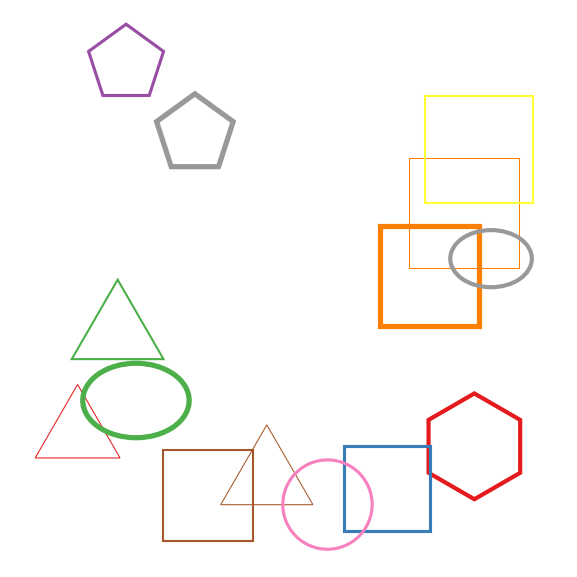[{"shape": "hexagon", "thickness": 2, "radius": 0.46, "center": [0.821, 0.226]}, {"shape": "triangle", "thickness": 0.5, "radius": 0.42, "center": [0.134, 0.249]}, {"shape": "square", "thickness": 1.5, "radius": 0.37, "center": [0.67, 0.153]}, {"shape": "oval", "thickness": 2.5, "radius": 0.46, "center": [0.235, 0.306]}, {"shape": "triangle", "thickness": 1, "radius": 0.46, "center": [0.204, 0.423]}, {"shape": "pentagon", "thickness": 1.5, "radius": 0.34, "center": [0.218, 0.889]}, {"shape": "square", "thickness": 0.5, "radius": 0.48, "center": [0.804, 0.631]}, {"shape": "square", "thickness": 2.5, "radius": 0.43, "center": [0.744, 0.521]}, {"shape": "square", "thickness": 1, "radius": 0.47, "center": [0.829, 0.74]}, {"shape": "square", "thickness": 1, "radius": 0.39, "center": [0.361, 0.141]}, {"shape": "triangle", "thickness": 0.5, "radius": 0.46, "center": [0.462, 0.171]}, {"shape": "circle", "thickness": 1.5, "radius": 0.39, "center": [0.567, 0.125]}, {"shape": "pentagon", "thickness": 2.5, "radius": 0.35, "center": [0.337, 0.767]}, {"shape": "oval", "thickness": 2, "radius": 0.35, "center": [0.85, 0.551]}]